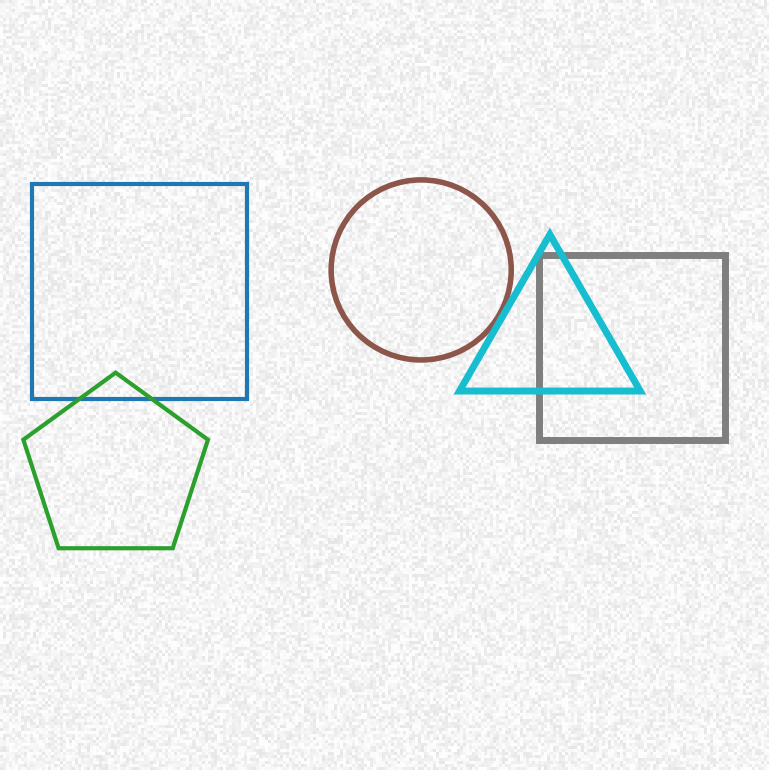[{"shape": "square", "thickness": 1.5, "radius": 0.7, "center": [0.181, 0.621]}, {"shape": "pentagon", "thickness": 1.5, "radius": 0.63, "center": [0.15, 0.39]}, {"shape": "circle", "thickness": 2, "radius": 0.58, "center": [0.547, 0.649]}, {"shape": "square", "thickness": 2.5, "radius": 0.6, "center": [0.821, 0.548]}, {"shape": "triangle", "thickness": 2.5, "radius": 0.68, "center": [0.714, 0.56]}]